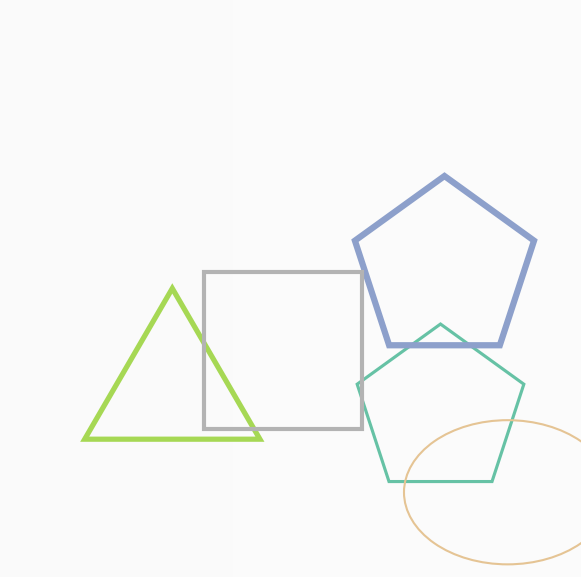[{"shape": "pentagon", "thickness": 1.5, "radius": 0.75, "center": [0.758, 0.287]}, {"shape": "pentagon", "thickness": 3, "radius": 0.81, "center": [0.765, 0.532]}, {"shape": "triangle", "thickness": 2.5, "radius": 0.87, "center": [0.296, 0.326]}, {"shape": "oval", "thickness": 1, "radius": 0.89, "center": [0.873, 0.147]}, {"shape": "square", "thickness": 2, "radius": 0.68, "center": [0.487, 0.393]}]